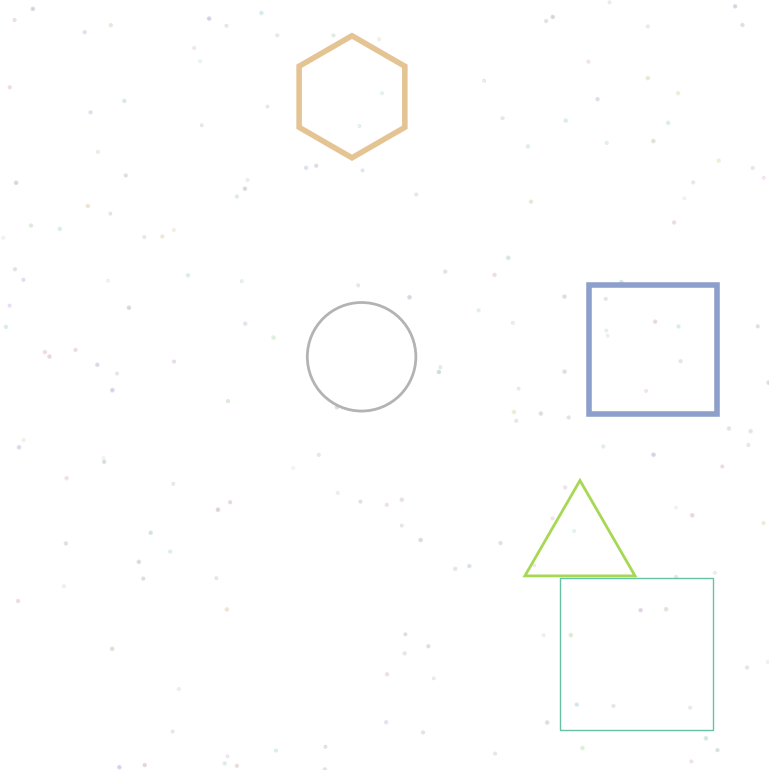[{"shape": "square", "thickness": 0.5, "radius": 0.5, "center": [0.827, 0.151]}, {"shape": "square", "thickness": 2, "radius": 0.42, "center": [0.848, 0.546]}, {"shape": "triangle", "thickness": 1, "radius": 0.41, "center": [0.753, 0.293]}, {"shape": "hexagon", "thickness": 2, "radius": 0.4, "center": [0.457, 0.874]}, {"shape": "circle", "thickness": 1, "radius": 0.35, "center": [0.47, 0.537]}]